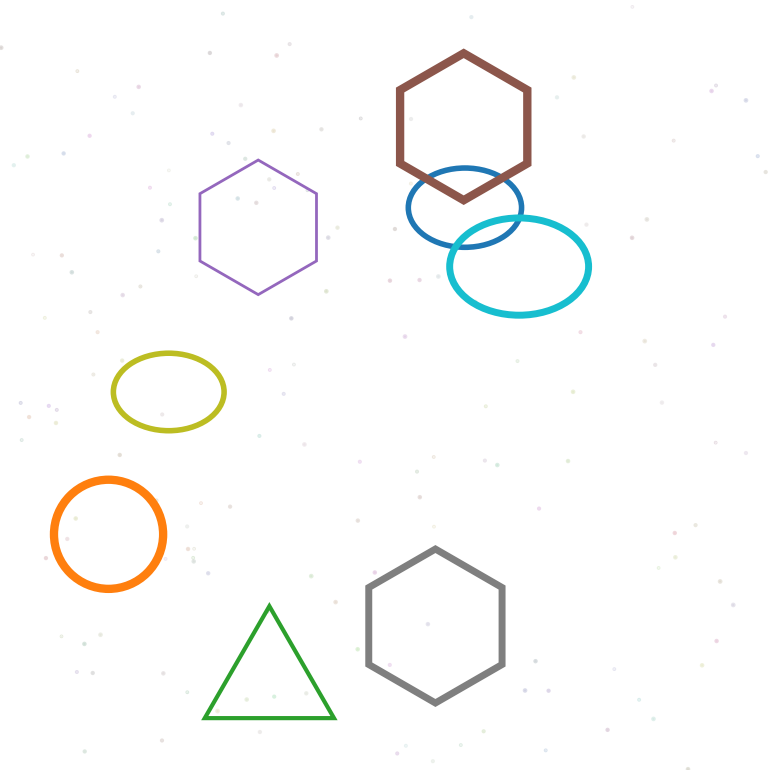[{"shape": "oval", "thickness": 2, "radius": 0.37, "center": [0.604, 0.73]}, {"shape": "circle", "thickness": 3, "radius": 0.35, "center": [0.141, 0.306]}, {"shape": "triangle", "thickness": 1.5, "radius": 0.48, "center": [0.35, 0.116]}, {"shape": "hexagon", "thickness": 1, "radius": 0.44, "center": [0.335, 0.705]}, {"shape": "hexagon", "thickness": 3, "radius": 0.48, "center": [0.602, 0.835]}, {"shape": "hexagon", "thickness": 2.5, "radius": 0.5, "center": [0.565, 0.187]}, {"shape": "oval", "thickness": 2, "radius": 0.36, "center": [0.219, 0.491]}, {"shape": "oval", "thickness": 2.5, "radius": 0.45, "center": [0.674, 0.654]}]